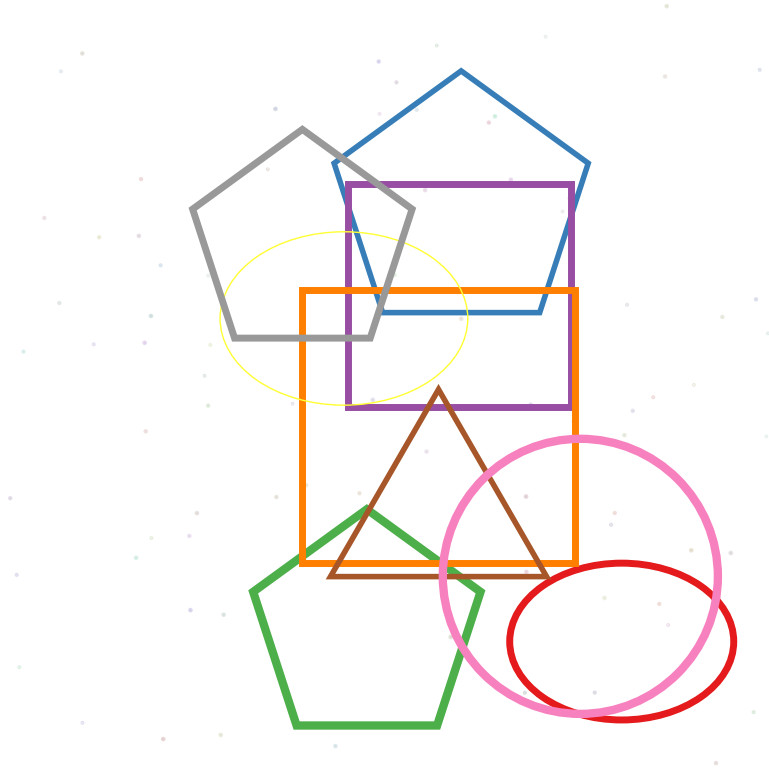[{"shape": "oval", "thickness": 2.5, "radius": 0.73, "center": [0.807, 0.167]}, {"shape": "pentagon", "thickness": 2, "radius": 0.87, "center": [0.599, 0.734]}, {"shape": "pentagon", "thickness": 3, "radius": 0.78, "center": [0.476, 0.183]}, {"shape": "square", "thickness": 2.5, "radius": 0.72, "center": [0.596, 0.616]}, {"shape": "square", "thickness": 2.5, "radius": 0.89, "center": [0.569, 0.446]}, {"shape": "oval", "thickness": 0.5, "radius": 0.8, "center": [0.447, 0.586]}, {"shape": "triangle", "thickness": 2, "radius": 0.81, "center": [0.57, 0.332]}, {"shape": "circle", "thickness": 3, "radius": 0.89, "center": [0.754, 0.251]}, {"shape": "pentagon", "thickness": 2.5, "radius": 0.75, "center": [0.393, 0.682]}]